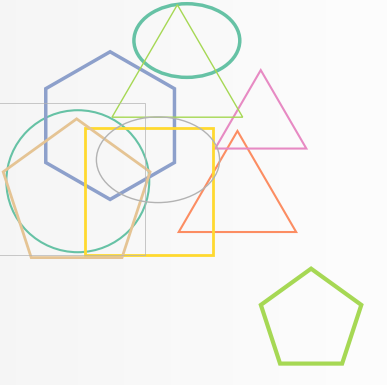[{"shape": "circle", "thickness": 1.5, "radius": 0.92, "center": [0.201, 0.529]}, {"shape": "oval", "thickness": 2.5, "radius": 0.68, "center": [0.482, 0.895]}, {"shape": "triangle", "thickness": 1.5, "radius": 0.87, "center": [0.613, 0.485]}, {"shape": "hexagon", "thickness": 2.5, "radius": 0.96, "center": [0.284, 0.674]}, {"shape": "triangle", "thickness": 1.5, "radius": 0.68, "center": [0.673, 0.682]}, {"shape": "triangle", "thickness": 1, "radius": 0.97, "center": [0.458, 0.793]}, {"shape": "pentagon", "thickness": 3, "radius": 0.68, "center": [0.803, 0.166]}, {"shape": "square", "thickness": 2, "radius": 0.82, "center": [0.385, 0.502]}, {"shape": "pentagon", "thickness": 2, "radius": 1.0, "center": [0.198, 0.492]}, {"shape": "oval", "thickness": 1, "radius": 0.79, "center": [0.408, 0.585]}, {"shape": "square", "thickness": 0.5, "radius": 0.98, "center": [0.179, 0.535]}]